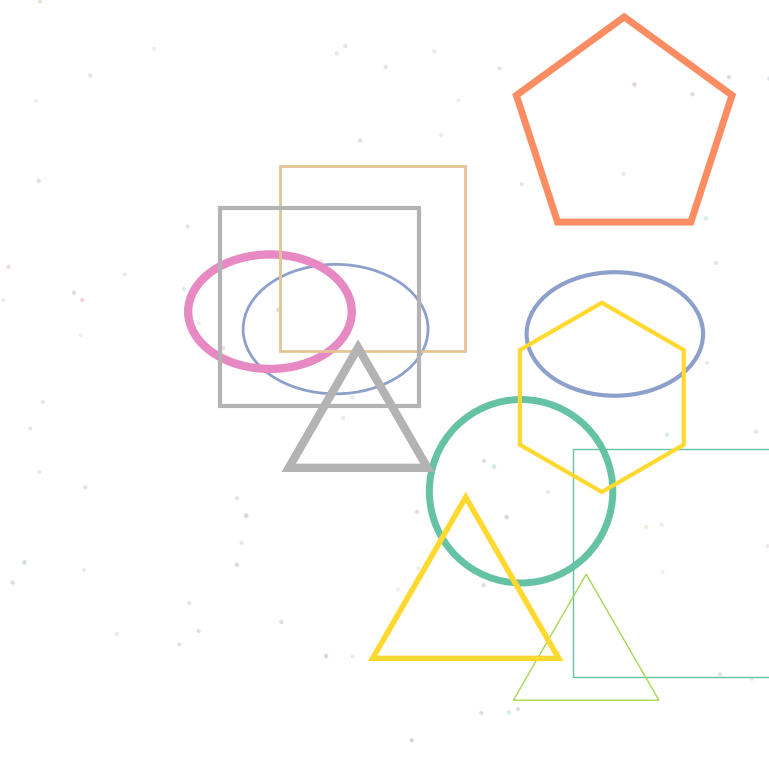[{"shape": "square", "thickness": 0.5, "radius": 0.74, "center": [0.892, 0.269]}, {"shape": "circle", "thickness": 2.5, "radius": 0.6, "center": [0.677, 0.362]}, {"shape": "pentagon", "thickness": 2.5, "radius": 0.74, "center": [0.811, 0.831]}, {"shape": "oval", "thickness": 1, "radius": 0.6, "center": [0.436, 0.573]}, {"shape": "oval", "thickness": 1.5, "radius": 0.57, "center": [0.799, 0.566]}, {"shape": "oval", "thickness": 3, "radius": 0.53, "center": [0.351, 0.595]}, {"shape": "triangle", "thickness": 0.5, "radius": 0.55, "center": [0.761, 0.145]}, {"shape": "hexagon", "thickness": 1.5, "radius": 0.61, "center": [0.782, 0.484]}, {"shape": "triangle", "thickness": 2, "radius": 0.7, "center": [0.605, 0.215]}, {"shape": "square", "thickness": 1, "radius": 0.6, "center": [0.483, 0.664]}, {"shape": "square", "thickness": 1.5, "radius": 0.65, "center": [0.415, 0.601]}, {"shape": "triangle", "thickness": 3, "radius": 0.52, "center": [0.465, 0.444]}]